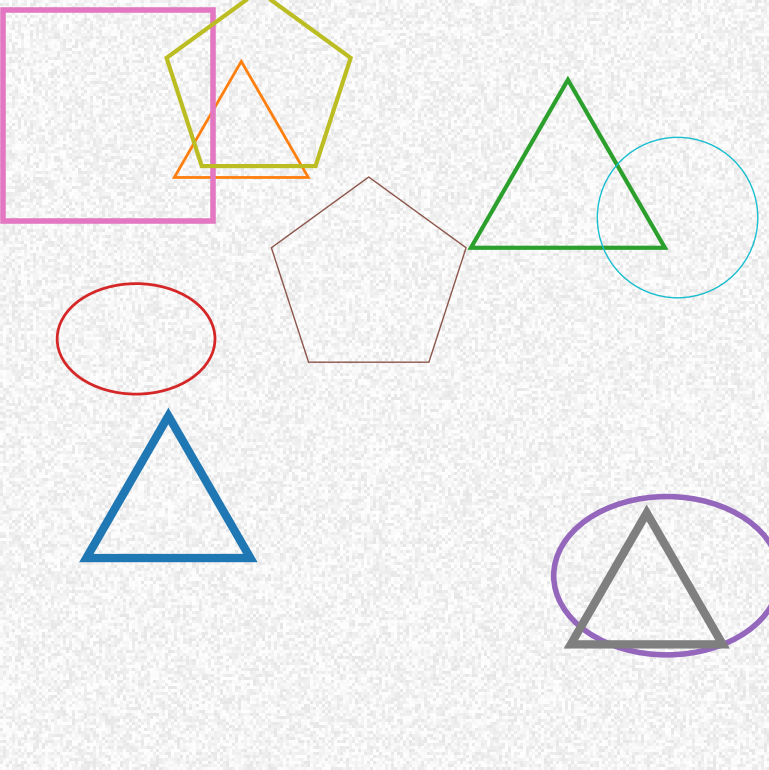[{"shape": "triangle", "thickness": 3, "radius": 0.62, "center": [0.219, 0.337]}, {"shape": "triangle", "thickness": 1, "radius": 0.5, "center": [0.313, 0.82]}, {"shape": "triangle", "thickness": 1.5, "radius": 0.73, "center": [0.738, 0.751]}, {"shape": "oval", "thickness": 1, "radius": 0.51, "center": [0.177, 0.56]}, {"shape": "oval", "thickness": 2, "radius": 0.73, "center": [0.866, 0.252]}, {"shape": "pentagon", "thickness": 0.5, "radius": 0.66, "center": [0.479, 0.637]}, {"shape": "square", "thickness": 2, "radius": 0.68, "center": [0.14, 0.85]}, {"shape": "triangle", "thickness": 3, "radius": 0.57, "center": [0.84, 0.22]}, {"shape": "pentagon", "thickness": 1.5, "radius": 0.63, "center": [0.336, 0.886]}, {"shape": "circle", "thickness": 0.5, "radius": 0.52, "center": [0.88, 0.717]}]